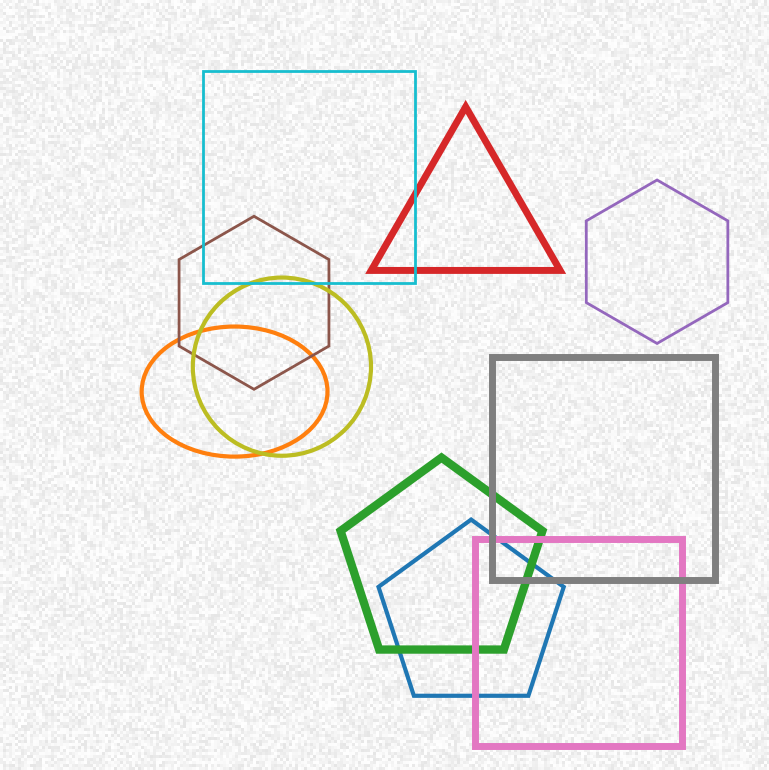[{"shape": "pentagon", "thickness": 1.5, "radius": 0.63, "center": [0.612, 0.199]}, {"shape": "oval", "thickness": 1.5, "radius": 0.6, "center": [0.305, 0.491]}, {"shape": "pentagon", "thickness": 3, "radius": 0.69, "center": [0.573, 0.268]}, {"shape": "triangle", "thickness": 2.5, "radius": 0.71, "center": [0.605, 0.72]}, {"shape": "hexagon", "thickness": 1, "radius": 0.53, "center": [0.853, 0.66]}, {"shape": "hexagon", "thickness": 1, "radius": 0.56, "center": [0.33, 0.607]}, {"shape": "square", "thickness": 2.5, "radius": 0.67, "center": [0.751, 0.165]}, {"shape": "square", "thickness": 2.5, "radius": 0.72, "center": [0.784, 0.392]}, {"shape": "circle", "thickness": 1.5, "radius": 0.58, "center": [0.366, 0.524]}, {"shape": "square", "thickness": 1, "radius": 0.69, "center": [0.401, 0.77]}]